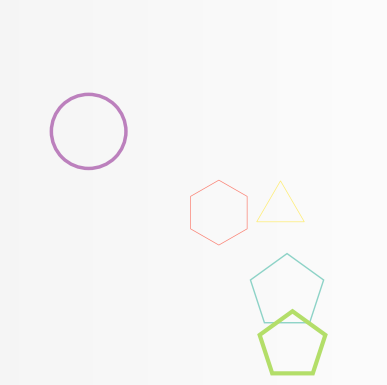[{"shape": "pentagon", "thickness": 1, "radius": 0.5, "center": [0.741, 0.242]}, {"shape": "hexagon", "thickness": 0.5, "radius": 0.42, "center": [0.565, 0.448]}, {"shape": "pentagon", "thickness": 3, "radius": 0.45, "center": [0.755, 0.102]}, {"shape": "circle", "thickness": 2.5, "radius": 0.48, "center": [0.229, 0.659]}, {"shape": "triangle", "thickness": 0.5, "radius": 0.35, "center": [0.724, 0.459]}]